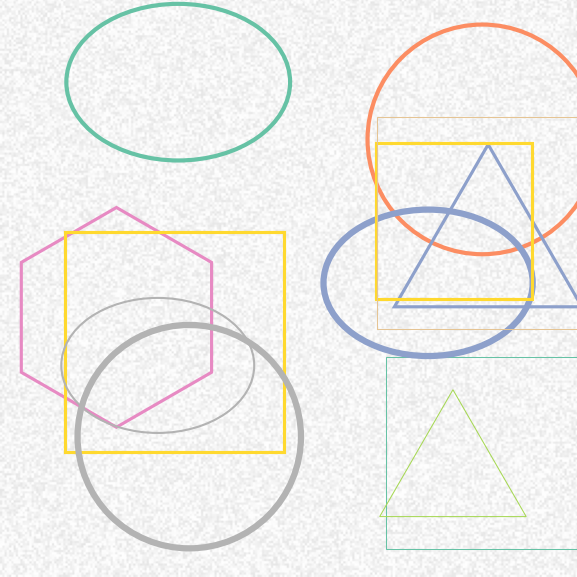[{"shape": "square", "thickness": 0.5, "radius": 0.83, "center": [0.834, 0.215]}, {"shape": "oval", "thickness": 2, "radius": 0.97, "center": [0.309, 0.857]}, {"shape": "circle", "thickness": 2, "radius": 0.99, "center": [0.835, 0.758]}, {"shape": "triangle", "thickness": 1.5, "radius": 0.94, "center": [0.845, 0.562]}, {"shape": "oval", "thickness": 3, "radius": 0.91, "center": [0.741, 0.509]}, {"shape": "hexagon", "thickness": 1.5, "radius": 0.95, "center": [0.202, 0.45]}, {"shape": "triangle", "thickness": 0.5, "radius": 0.73, "center": [0.784, 0.178]}, {"shape": "square", "thickness": 1.5, "radius": 0.68, "center": [0.786, 0.616]}, {"shape": "square", "thickness": 1.5, "radius": 0.95, "center": [0.302, 0.407]}, {"shape": "square", "thickness": 0.5, "radius": 0.91, "center": [0.835, 0.613]}, {"shape": "oval", "thickness": 1, "radius": 0.84, "center": [0.273, 0.366]}, {"shape": "circle", "thickness": 3, "radius": 0.97, "center": [0.328, 0.243]}]